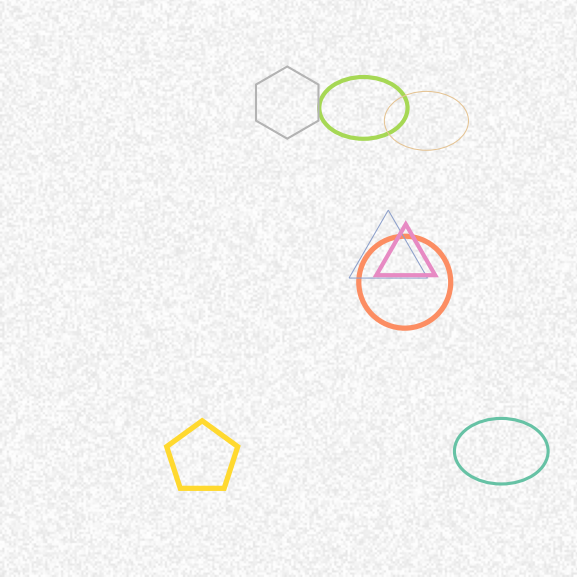[{"shape": "oval", "thickness": 1.5, "radius": 0.41, "center": [0.868, 0.218]}, {"shape": "circle", "thickness": 2.5, "radius": 0.4, "center": [0.701, 0.51]}, {"shape": "triangle", "thickness": 0.5, "radius": 0.39, "center": [0.672, 0.557]}, {"shape": "triangle", "thickness": 2, "radius": 0.29, "center": [0.703, 0.552]}, {"shape": "oval", "thickness": 2, "radius": 0.38, "center": [0.629, 0.812]}, {"shape": "pentagon", "thickness": 2.5, "radius": 0.32, "center": [0.35, 0.206]}, {"shape": "oval", "thickness": 0.5, "radius": 0.36, "center": [0.738, 0.79]}, {"shape": "hexagon", "thickness": 1, "radius": 0.31, "center": [0.497, 0.821]}]